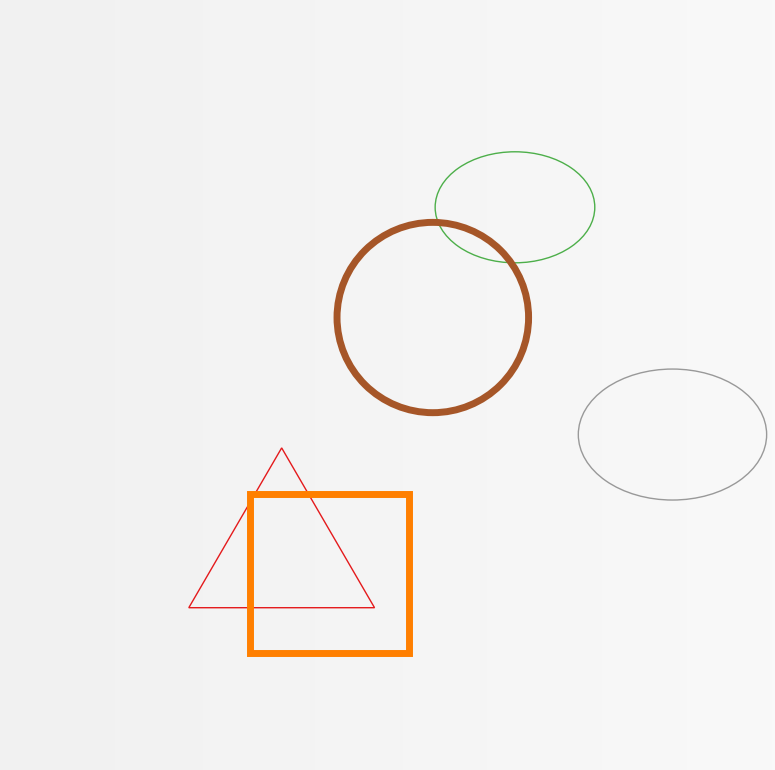[{"shape": "triangle", "thickness": 0.5, "radius": 0.69, "center": [0.363, 0.28]}, {"shape": "oval", "thickness": 0.5, "radius": 0.51, "center": [0.664, 0.731]}, {"shape": "square", "thickness": 2.5, "radius": 0.51, "center": [0.425, 0.255]}, {"shape": "circle", "thickness": 2.5, "radius": 0.62, "center": [0.558, 0.588]}, {"shape": "oval", "thickness": 0.5, "radius": 0.61, "center": [0.868, 0.436]}]